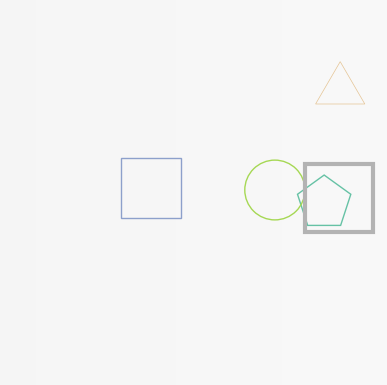[{"shape": "pentagon", "thickness": 1, "radius": 0.36, "center": [0.837, 0.473]}, {"shape": "square", "thickness": 1, "radius": 0.39, "center": [0.39, 0.511]}, {"shape": "circle", "thickness": 1, "radius": 0.39, "center": [0.709, 0.506]}, {"shape": "triangle", "thickness": 0.5, "radius": 0.37, "center": [0.878, 0.767]}, {"shape": "square", "thickness": 3, "radius": 0.44, "center": [0.874, 0.485]}]